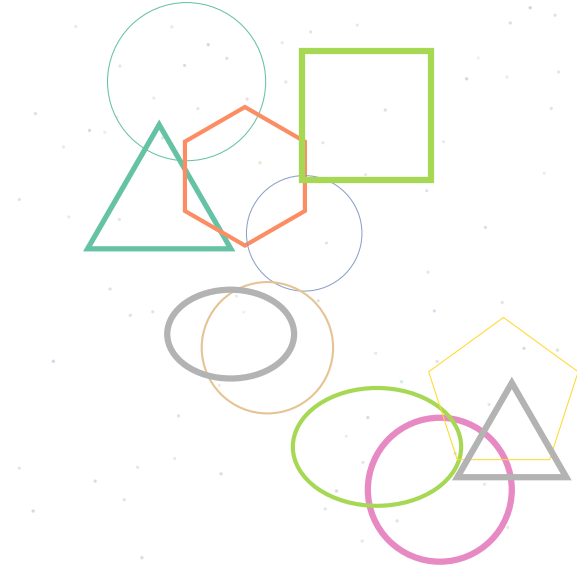[{"shape": "triangle", "thickness": 2.5, "radius": 0.72, "center": [0.276, 0.64]}, {"shape": "circle", "thickness": 0.5, "radius": 0.68, "center": [0.323, 0.858]}, {"shape": "hexagon", "thickness": 2, "radius": 0.6, "center": [0.424, 0.694]}, {"shape": "circle", "thickness": 0.5, "radius": 0.5, "center": [0.527, 0.595]}, {"shape": "circle", "thickness": 3, "radius": 0.62, "center": [0.762, 0.151]}, {"shape": "oval", "thickness": 2, "radius": 0.73, "center": [0.653, 0.225]}, {"shape": "square", "thickness": 3, "radius": 0.56, "center": [0.635, 0.799]}, {"shape": "pentagon", "thickness": 0.5, "radius": 0.68, "center": [0.872, 0.313]}, {"shape": "circle", "thickness": 1, "radius": 0.57, "center": [0.463, 0.397]}, {"shape": "triangle", "thickness": 3, "radius": 0.54, "center": [0.886, 0.227]}, {"shape": "oval", "thickness": 3, "radius": 0.55, "center": [0.399, 0.421]}]